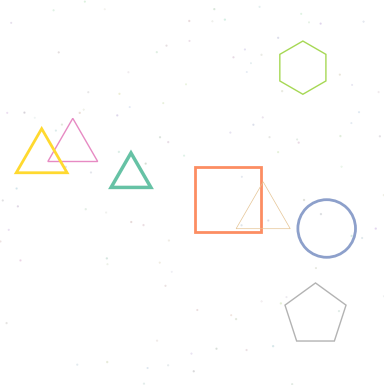[{"shape": "triangle", "thickness": 2.5, "radius": 0.3, "center": [0.34, 0.543]}, {"shape": "square", "thickness": 2, "radius": 0.42, "center": [0.592, 0.482]}, {"shape": "circle", "thickness": 2, "radius": 0.37, "center": [0.849, 0.407]}, {"shape": "triangle", "thickness": 1, "radius": 0.37, "center": [0.189, 0.618]}, {"shape": "hexagon", "thickness": 1, "radius": 0.35, "center": [0.787, 0.824]}, {"shape": "triangle", "thickness": 2, "radius": 0.38, "center": [0.108, 0.589]}, {"shape": "triangle", "thickness": 0.5, "radius": 0.41, "center": [0.684, 0.447]}, {"shape": "pentagon", "thickness": 1, "radius": 0.42, "center": [0.82, 0.182]}]